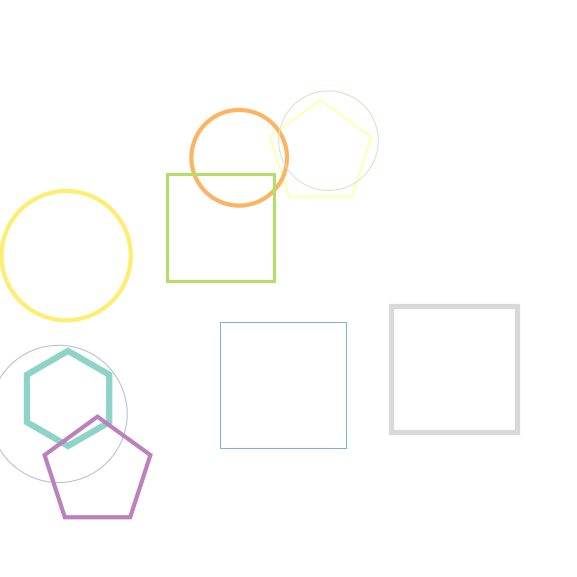[{"shape": "hexagon", "thickness": 3, "radius": 0.41, "center": [0.118, 0.309]}, {"shape": "pentagon", "thickness": 1, "radius": 0.46, "center": [0.555, 0.734]}, {"shape": "circle", "thickness": 0.5, "radius": 0.59, "center": [0.101, 0.282]}, {"shape": "square", "thickness": 0.5, "radius": 0.54, "center": [0.49, 0.332]}, {"shape": "circle", "thickness": 2, "radius": 0.41, "center": [0.414, 0.726]}, {"shape": "square", "thickness": 1.5, "radius": 0.46, "center": [0.382, 0.605]}, {"shape": "square", "thickness": 2.5, "radius": 0.55, "center": [0.786, 0.36]}, {"shape": "pentagon", "thickness": 2, "radius": 0.48, "center": [0.169, 0.181]}, {"shape": "circle", "thickness": 0.5, "radius": 0.43, "center": [0.569, 0.755]}, {"shape": "circle", "thickness": 2, "radius": 0.56, "center": [0.115, 0.556]}]